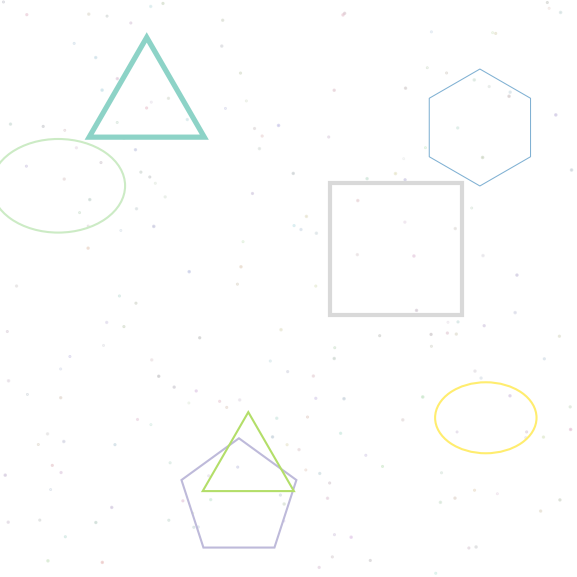[{"shape": "triangle", "thickness": 2.5, "radius": 0.58, "center": [0.254, 0.819]}, {"shape": "pentagon", "thickness": 1, "radius": 0.52, "center": [0.414, 0.136]}, {"shape": "hexagon", "thickness": 0.5, "radius": 0.51, "center": [0.831, 0.778]}, {"shape": "triangle", "thickness": 1, "radius": 0.46, "center": [0.43, 0.194]}, {"shape": "square", "thickness": 2, "radius": 0.57, "center": [0.686, 0.568]}, {"shape": "oval", "thickness": 1, "radius": 0.58, "center": [0.101, 0.677]}, {"shape": "oval", "thickness": 1, "radius": 0.44, "center": [0.841, 0.276]}]